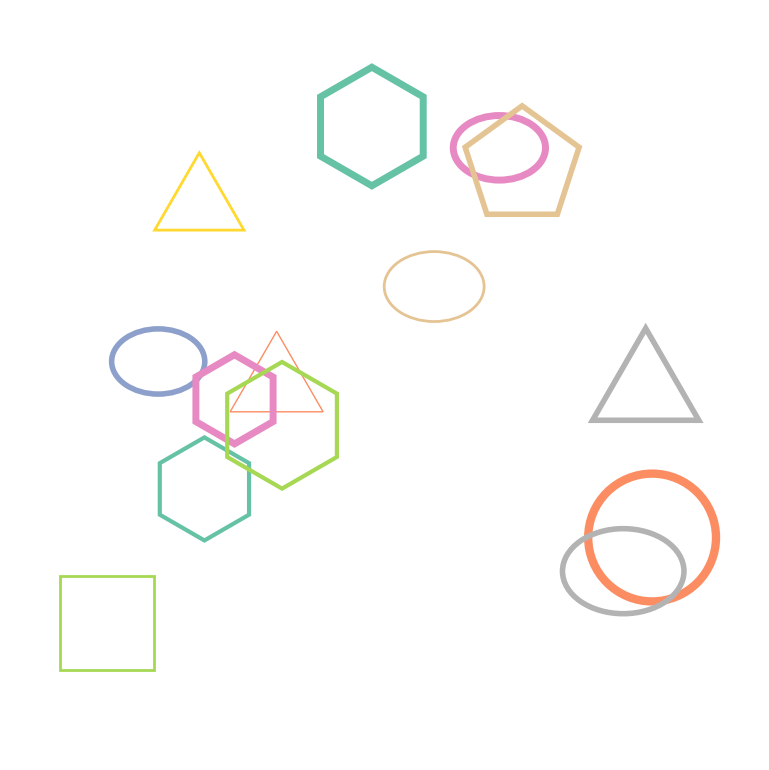[{"shape": "hexagon", "thickness": 2.5, "radius": 0.39, "center": [0.483, 0.836]}, {"shape": "hexagon", "thickness": 1.5, "radius": 0.33, "center": [0.265, 0.365]}, {"shape": "circle", "thickness": 3, "radius": 0.41, "center": [0.847, 0.302]}, {"shape": "triangle", "thickness": 0.5, "radius": 0.35, "center": [0.359, 0.5]}, {"shape": "oval", "thickness": 2, "radius": 0.3, "center": [0.205, 0.531]}, {"shape": "oval", "thickness": 2.5, "radius": 0.3, "center": [0.649, 0.808]}, {"shape": "hexagon", "thickness": 2.5, "radius": 0.29, "center": [0.305, 0.481]}, {"shape": "square", "thickness": 1, "radius": 0.31, "center": [0.139, 0.191]}, {"shape": "hexagon", "thickness": 1.5, "radius": 0.41, "center": [0.366, 0.448]}, {"shape": "triangle", "thickness": 1, "radius": 0.33, "center": [0.259, 0.735]}, {"shape": "oval", "thickness": 1, "radius": 0.32, "center": [0.564, 0.628]}, {"shape": "pentagon", "thickness": 2, "radius": 0.39, "center": [0.678, 0.785]}, {"shape": "oval", "thickness": 2, "radius": 0.39, "center": [0.809, 0.258]}, {"shape": "triangle", "thickness": 2, "radius": 0.4, "center": [0.839, 0.494]}]